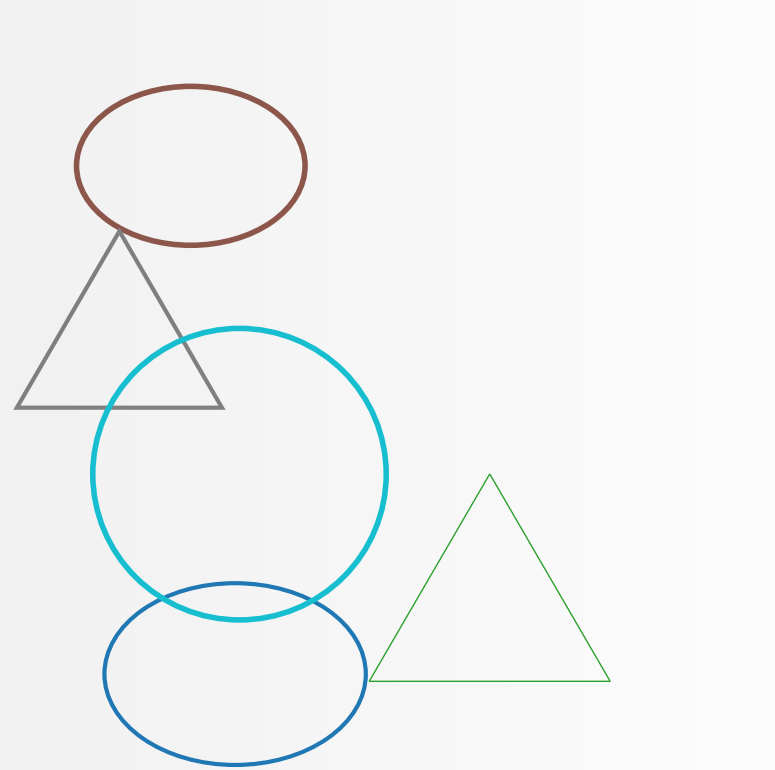[{"shape": "oval", "thickness": 1.5, "radius": 0.84, "center": [0.303, 0.125]}, {"shape": "triangle", "thickness": 0.5, "radius": 0.9, "center": [0.632, 0.205]}, {"shape": "oval", "thickness": 2, "radius": 0.74, "center": [0.246, 0.785]}, {"shape": "triangle", "thickness": 1.5, "radius": 0.76, "center": [0.154, 0.547]}, {"shape": "circle", "thickness": 2, "radius": 0.95, "center": [0.309, 0.384]}]